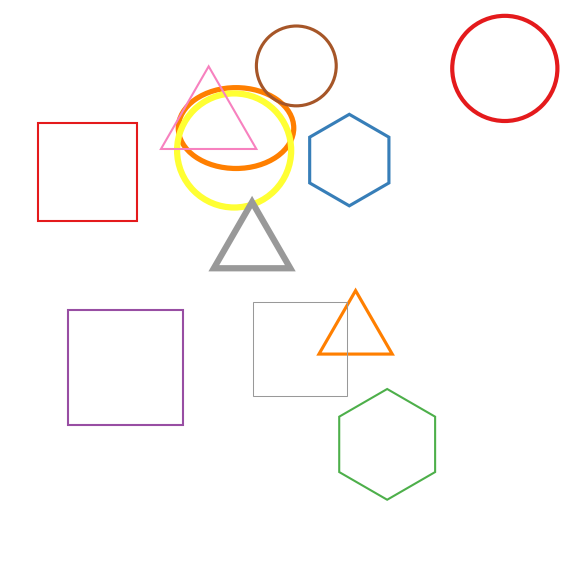[{"shape": "square", "thickness": 1, "radius": 0.43, "center": [0.152, 0.701]}, {"shape": "circle", "thickness": 2, "radius": 0.46, "center": [0.874, 0.881]}, {"shape": "hexagon", "thickness": 1.5, "radius": 0.4, "center": [0.605, 0.722]}, {"shape": "hexagon", "thickness": 1, "radius": 0.48, "center": [0.67, 0.23]}, {"shape": "square", "thickness": 1, "radius": 0.5, "center": [0.218, 0.363]}, {"shape": "triangle", "thickness": 1.5, "radius": 0.37, "center": [0.616, 0.423]}, {"shape": "oval", "thickness": 2.5, "radius": 0.5, "center": [0.409, 0.777]}, {"shape": "circle", "thickness": 3, "radius": 0.49, "center": [0.405, 0.739]}, {"shape": "circle", "thickness": 1.5, "radius": 0.35, "center": [0.513, 0.885]}, {"shape": "triangle", "thickness": 1, "radius": 0.48, "center": [0.361, 0.789]}, {"shape": "triangle", "thickness": 3, "radius": 0.38, "center": [0.437, 0.573]}, {"shape": "square", "thickness": 0.5, "radius": 0.41, "center": [0.52, 0.395]}]